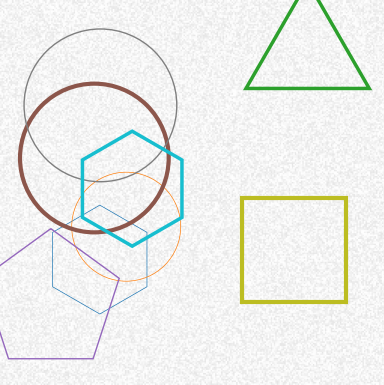[{"shape": "hexagon", "thickness": 0.5, "radius": 0.71, "center": [0.259, 0.326]}, {"shape": "circle", "thickness": 0.5, "radius": 0.71, "center": [0.328, 0.411]}, {"shape": "triangle", "thickness": 2.5, "radius": 0.92, "center": [0.799, 0.863]}, {"shape": "pentagon", "thickness": 1, "radius": 0.93, "center": [0.132, 0.219]}, {"shape": "circle", "thickness": 3, "radius": 0.97, "center": [0.245, 0.59]}, {"shape": "circle", "thickness": 1, "radius": 0.99, "center": [0.261, 0.726]}, {"shape": "square", "thickness": 3, "radius": 0.68, "center": [0.764, 0.352]}, {"shape": "hexagon", "thickness": 2.5, "radius": 0.75, "center": [0.343, 0.51]}]